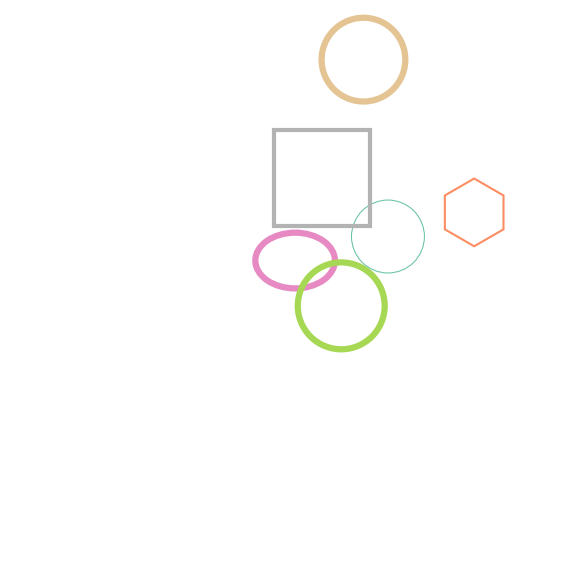[{"shape": "circle", "thickness": 0.5, "radius": 0.32, "center": [0.672, 0.59]}, {"shape": "hexagon", "thickness": 1, "radius": 0.29, "center": [0.821, 0.631]}, {"shape": "oval", "thickness": 3, "radius": 0.34, "center": [0.511, 0.548]}, {"shape": "circle", "thickness": 3, "radius": 0.38, "center": [0.591, 0.47]}, {"shape": "circle", "thickness": 3, "radius": 0.36, "center": [0.629, 0.896]}, {"shape": "square", "thickness": 2, "radius": 0.41, "center": [0.557, 0.691]}]